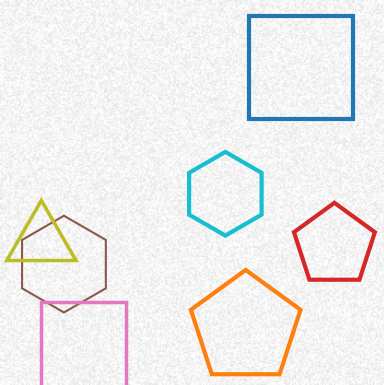[{"shape": "square", "thickness": 3, "radius": 0.67, "center": [0.782, 0.825]}, {"shape": "pentagon", "thickness": 3, "radius": 0.75, "center": [0.638, 0.149]}, {"shape": "pentagon", "thickness": 3, "radius": 0.55, "center": [0.869, 0.363]}, {"shape": "hexagon", "thickness": 1.5, "radius": 0.63, "center": [0.166, 0.314]}, {"shape": "square", "thickness": 2.5, "radius": 0.55, "center": [0.217, 0.104]}, {"shape": "triangle", "thickness": 2.5, "radius": 0.52, "center": [0.107, 0.375]}, {"shape": "hexagon", "thickness": 3, "radius": 0.54, "center": [0.585, 0.497]}]